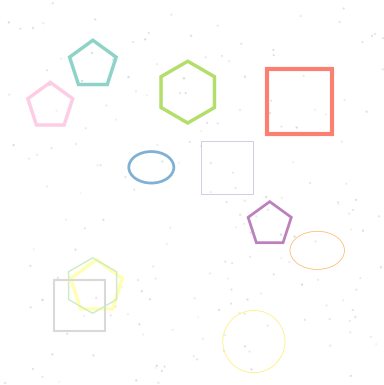[{"shape": "pentagon", "thickness": 2.5, "radius": 0.32, "center": [0.241, 0.832]}, {"shape": "pentagon", "thickness": 2.5, "radius": 0.35, "center": [0.251, 0.255]}, {"shape": "square", "thickness": 0.5, "radius": 0.34, "center": [0.59, 0.566]}, {"shape": "square", "thickness": 3, "radius": 0.42, "center": [0.778, 0.736]}, {"shape": "oval", "thickness": 2, "radius": 0.29, "center": [0.393, 0.565]}, {"shape": "oval", "thickness": 0.5, "radius": 0.35, "center": [0.824, 0.35]}, {"shape": "hexagon", "thickness": 2.5, "radius": 0.4, "center": [0.488, 0.761]}, {"shape": "pentagon", "thickness": 2.5, "radius": 0.31, "center": [0.131, 0.725]}, {"shape": "square", "thickness": 1.5, "radius": 0.33, "center": [0.207, 0.206]}, {"shape": "pentagon", "thickness": 2, "radius": 0.29, "center": [0.701, 0.417]}, {"shape": "hexagon", "thickness": 1, "radius": 0.36, "center": [0.241, 0.258]}, {"shape": "circle", "thickness": 0.5, "radius": 0.4, "center": [0.659, 0.113]}]